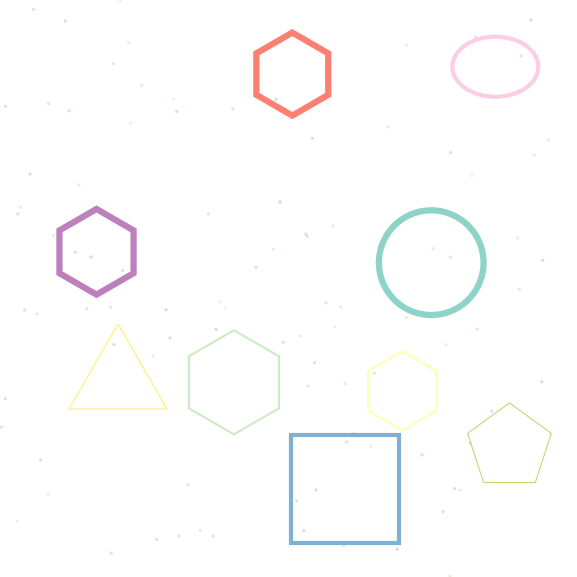[{"shape": "circle", "thickness": 3, "radius": 0.45, "center": [0.747, 0.544]}, {"shape": "hexagon", "thickness": 1, "radius": 0.34, "center": [0.697, 0.322]}, {"shape": "hexagon", "thickness": 3, "radius": 0.36, "center": [0.506, 0.871]}, {"shape": "square", "thickness": 2, "radius": 0.47, "center": [0.597, 0.152]}, {"shape": "pentagon", "thickness": 0.5, "radius": 0.38, "center": [0.882, 0.225]}, {"shape": "oval", "thickness": 2, "radius": 0.37, "center": [0.858, 0.884]}, {"shape": "hexagon", "thickness": 3, "radius": 0.37, "center": [0.167, 0.563]}, {"shape": "hexagon", "thickness": 1, "radius": 0.45, "center": [0.405, 0.337]}, {"shape": "triangle", "thickness": 0.5, "radius": 0.49, "center": [0.204, 0.34]}]